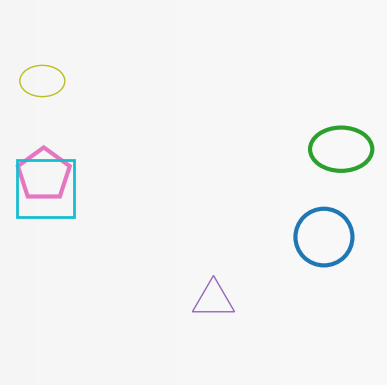[{"shape": "circle", "thickness": 3, "radius": 0.37, "center": [0.836, 0.384]}, {"shape": "oval", "thickness": 3, "radius": 0.4, "center": [0.88, 0.612]}, {"shape": "triangle", "thickness": 1, "radius": 0.31, "center": [0.551, 0.222]}, {"shape": "pentagon", "thickness": 3, "radius": 0.35, "center": [0.113, 0.547]}, {"shape": "oval", "thickness": 1, "radius": 0.29, "center": [0.109, 0.79]}, {"shape": "square", "thickness": 2, "radius": 0.37, "center": [0.118, 0.51]}]